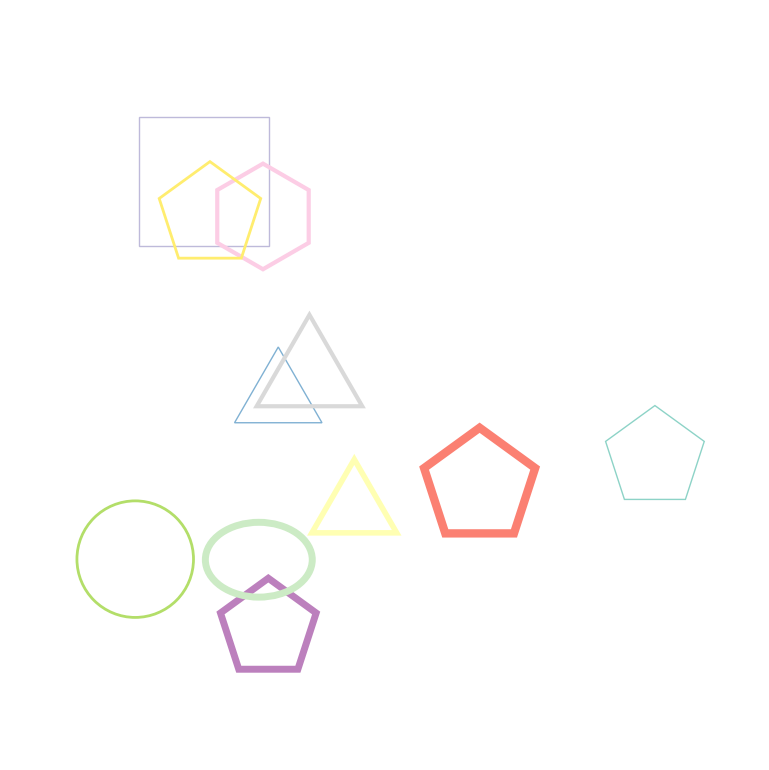[{"shape": "pentagon", "thickness": 0.5, "radius": 0.34, "center": [0.851, 0.406]}, {"shape": "triangle", "thickness": 2, "radius": 0.32, "center": [0.46, 0.34]}, {"shape": "square", "thickness": 0.5, "radius": 0.42, "center": [0.265, 0.764]}, {"shape": "pentagon", "thickness": 3, "radius": 0.38, "center": [0.623, 0.369]}, {"shape": "triangle", "thickness": 0.5, "radius": 0.33, "center": [0.361, 0.484]}, {"shape": "circle", "thickness": 1, "radius": 0.38, "center": [0.176, 0.274]}, {"shape": "hexagon", "thickness": 1.5, "radius": 0.34, "center": [0.342, 0.719]}, {"shape": "triangle", "thickness": 1.5, "radius": 0.4, "center": [0.402, 0.512]}, {"shape": "pentagon", "thickness": 2.5, "radius": 0.33, "center": [0.348, 0.184]}, {"shape": "oval", "thickness": 2.5, "radius": 0.35, "center": [0.336, 0.273]}, {"shape": "pentagon", "thickness": 1, "radius": 0.35, "center": [0.273, 0.721]}]